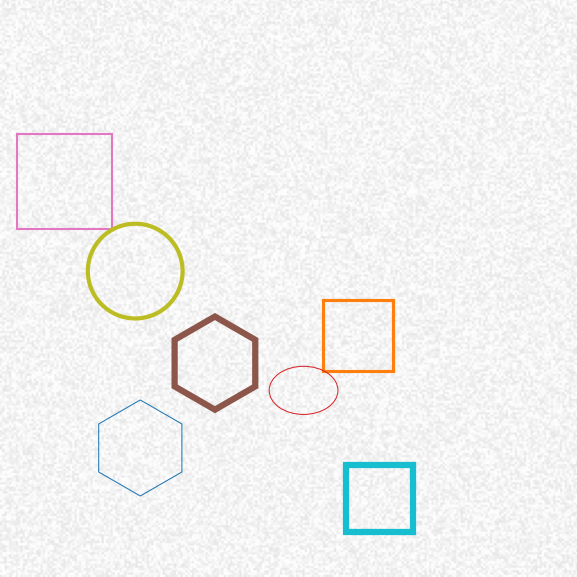[{"shape": "hexagon", "thickness": 0.5, "radius": 0.42, "center": [0.243, 0.223]}, {"shape": "square", "thickness": 1.5, "radius": 0.31, "center": [0.62, 0.418]}, {"shape": "oval", "thickness": 0.5, "radius": 0.3, "center": [0.526, 0.323]}, {"shape": "hexagon", "thickness": 3, "radius": 0.4, "center": [0.372, 0.37]}, {"shape": "square", "thickness": 1, "radius": 0.41, "center": [0.111, 0.685]}, {"shape": "circle", "thickness": 2, "radius": 0.41, "center": [0.234, 0.53]}, {"shape": "square", "thickness": 3, "radius": 0.29, "center": [0.657, 0.136]}]